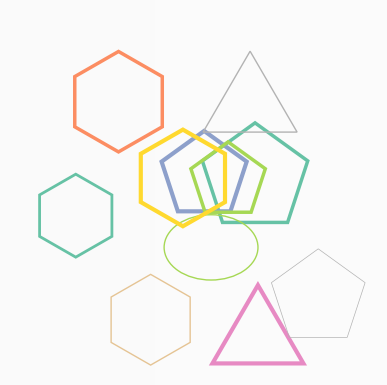[{"shape": "pentagon", "thickness": 2.5, "radius": 0.71, "center": [0.658, 0.538]}, {"shape": "hexagon", "thickness": 2, "radius": 0.54, "center": [0.195, 0.44]}, {"shape": "hexagon", "thickness": 2.5, "radius": 0.65, "center": [0.306, 0.736]}, {"shape": "pentagon", "thickness": 3, "radius": 0.58, "center": [0.527, 0.544]}, {"shape": "triangle", "thickness": 3, "radius": 0.68, "center": [0.666, 0.124]}, {"shape": "oval", "thickness": 1, "radius": 0.61, "center": [0.545, 0.357]}, {"shape": "pentagon", "thickness": 2.5, "radius": 0.5, "center": [0.589, 0.53]}, {"shape": "hexagon", "thickness": 3, "radius": 0.63, "center": [0.472, 0.538]}, {"shape": "hexagon", "thickness": 1, "radius": 0.59, "center": [0.389, 0.17]}, {"shape": "triangle", "thickness": 1, "radius": 0.7, "center": [0.645, 0.727]}, {"shape": "pentagon", "thickness": 0.5, "radius": 0.64, "center": [0.821, 0.227]}]